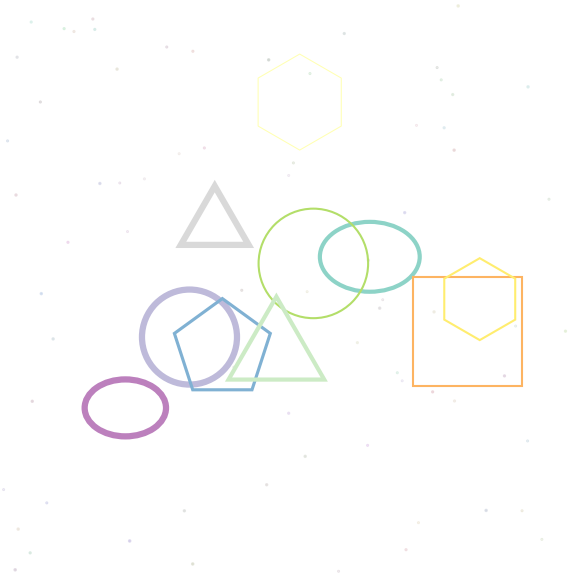[{"shape": "oval", "thickness": 2, "radius": 0.43, "center": [0.64, 0.554]}, {"shape": "hexagon", "thickness": 0.5, "radius": 0.42, "center": [0.519, 0.822]}, {"shape": "circle", "thickness": 3, "radius": 0.41, "center": [0.328, 0.415]}, {"shape": "pentagon", "thickness": 1.5, "radius": 0.44, "center": [0.385, 0.395]}, {"shape": "square", "thickness": 1, "radius": 0.47, "center": [0.81, 0.425]}, {"shape": "circle", "thickness": 1, "radius": 0.47, "center": [0.543, 0.543]}, {"shape": "triangle", "thickness": 3, "radius": 0.34, "center": [0.372, 0.609]}, {"shape": "oval", "thickness": 3, "radius": 0.35, "center": [0.217, 0.293]}, {"shape": "triangle", "thickness": 2, "radius": 0.48, "center": [0.479, 0.39]}, {"shape": "hexagon", "thickness": 1, "radius": 0.35, "center": [0.831, 0.481]}]